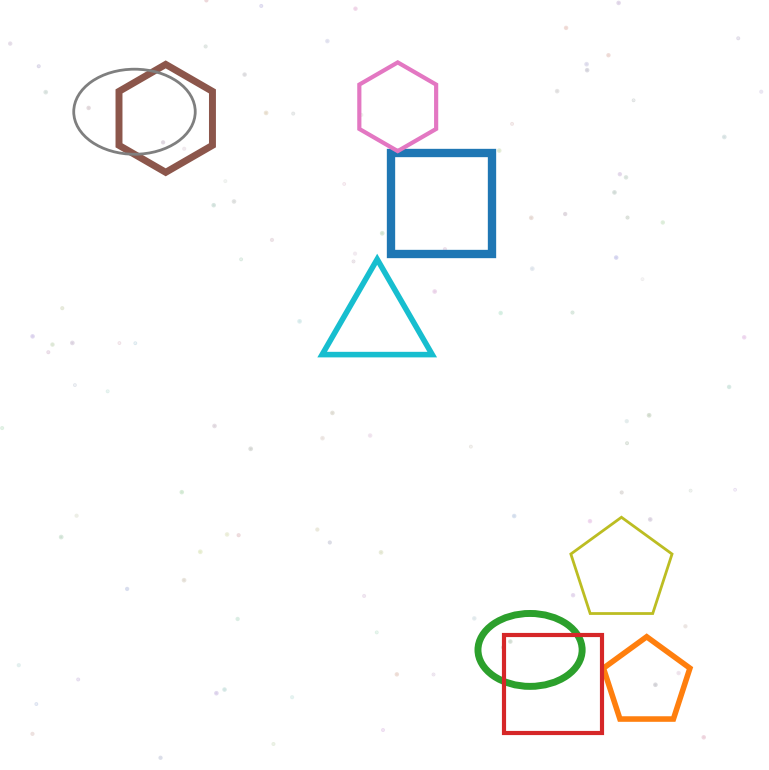[{"shape": "square", "thickness": 3, "radius": 0.33, "center": [0.574, 0.736]}, {"shape": "pentagon", "thickness": 2, "radius": 0.3, "center": [0.84, 0.114]}, {"shape": "oval", "thickness": 2.5, "radius": 0.34, "center": [0.688, 0.156]}, {"shape": "square", "thickness": 1.5, "radius": 0.32, "center": [0.718, 0.111]}, {"shape": "hexagon", "thickness": 2.5, "radius": 0.35, "center": [0.215, 0.846]}, {"shape": "hexagon", "thickness": 1.5, "radius": 0.29, "center": [0.517, 0.861]}, {"shape": "oval", "thickness": 1, "radius": 0.39, "center": [0.175, 0.855]}, {"shape": "pentagon", "thickness": 1, "radius": 0.35, "center": [0.807, 0.259]}, {"shape": "triangle", "thickness": 2, "radius": 0.41, "center": [0.49, 0.581]}]